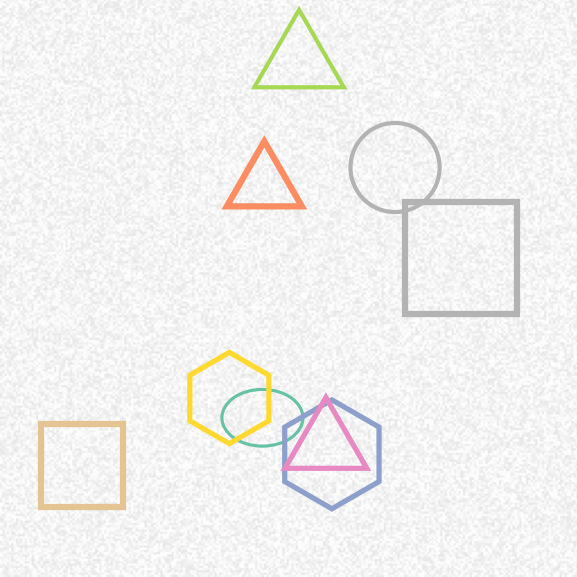[{"shape": "oval", "thickness": 1.5, "radius": 0.35, "center": [0.454, 0.276]}, {"shape": "triangle", "thickness": 3, "radius": 0.38, "center": [0.458, 0.679]}, {"shape": "hexagon", "thickness": 2.5, "radius": 0.47, "center": [0.575, 0.212]}, {"shape": "triangle", "thickness": 2.5, "radius": 0.41, "center": [0.564, 0.229]}, {"shape": "triangle", "thickness": 2, "radius": 0.45, "center": [0.518, 0.893]}, {"shape": "hexagon", "thickness": 2.5, "radius": 0.4, "center": [0.397, 0.31]}, {"shape": "square", "thickness": 3, "radius": 0.36, "center": [0.142, 0.193]}, {"shape": "circle", "thickness": 2, "radius": 0.39, "center": [0.684, 0.709]}, {"shape": "square", "thickness": 3, "radius": 0.48, "center": [0.798, 0.553]}]